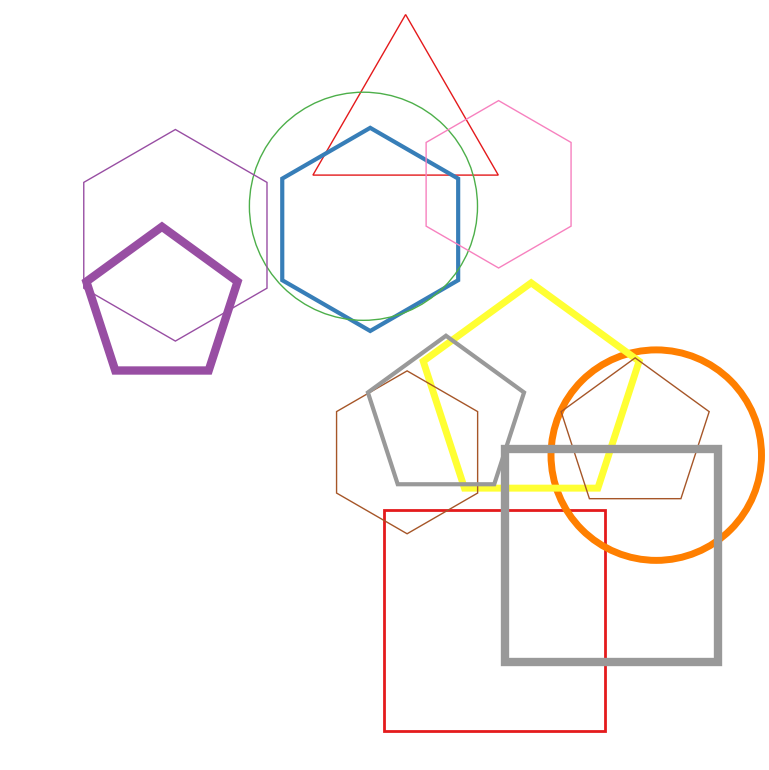[{"shape": "square", "thickness": 1, "radius": 0.72, "center": [0.642, 0.194]}, {"shape": "triangle", "thickness": 0.5, "radius": 0.7, "center": [0.527, 0.842]}, {"shape": "hexagon", "thickness": 1.5, "radius": 0.66, "center": [0.481, 0.702]}, {"shape": "circle", "thickness": 0.5, "radius": 0.74, "center": [0.472, 0.732]}, {"shape": "pentagon", "thickness": 3, "radius": 0.52, "center": [0.21, 0.602]}, {"shape": "hexagon", "thickness": 0.5, "radius": 0.69, "center": [0.228, 0.694]}, {"shape": "circle", "thickness": 2.5, "radius": 0.68, "center": [0.852, 0.409]}, {"shape": "pentagon", "thickness": 2.5, "radius": 0.74, "center": [0.69, 0.485]}, {"shape": "hexagon", "thickness": 0.5, "radius": 0.53, "center": [0.529, 0.413]}, {"shape": "pentagon", "thickness": 0.5, "radius": 0.51, "center": [0.825, 0.434]}, {"shape": "hexagon", "thickness": 0.5, "radius": 0.54, "center": [0.648, 0.761]}, {"shape": "square", "thickness": 3, "radius": 0.69, "center": [0.794, 0.278]}, {"shape": "pentagon", "thickness": 1.5, "radius": 0.53, "center": [0.579, 0.457]}]